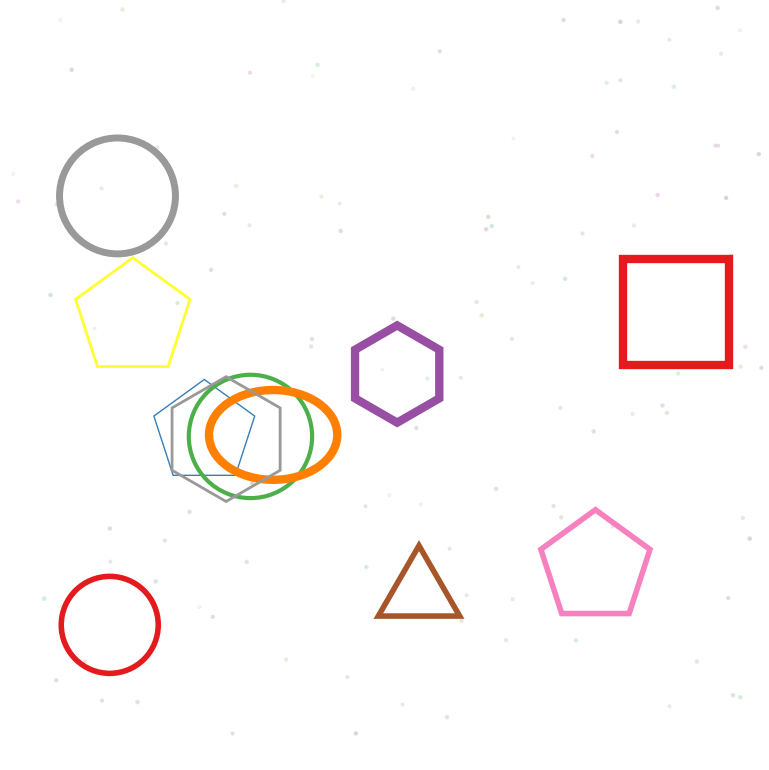[{"shape": "circle", "thickness": 2, "radius": 0.31, "center": [0.143, 0.188]}, {"shape": "square", "thickness": 3, "radius": 0.34, "center": [0.877, 0.595]}, {"shape": "pentagon", "thickness": 0.5, "radius": 0.34, "center": [0.265, 0.438]}, {"shape": "circle", "thickness": 1.5, "radius": 0.4, "center": [0.325, 0.433]}, {"shape": "hexagon", "thickness": 3, "radius": 0.32, "center": [0.516, 0.514]}, {"shape": "oval", "thickness": 3, "radius": 0.42, "center": [0.355, 0.435]}, {"shape": "pentagon", "thickness": 1, "radius": 0.39, "center": [0.172, 0.587]}, {"shape": "triangle", "thickness": 2, "radius": 0.3, "center": [0.544, 0.23]}, {"shape": "pentagon", "thickness": 2, "radius": 0.37, "center": [0.773, 0.263]}, {"shape": "hexagon", "thickness": 1, "radius": 0.41, "center": [0.294, 0.43]}, {"shape": "circle", "thickness": 2.5, "radius": 0.38, "center": [0.153, 0.746]}]